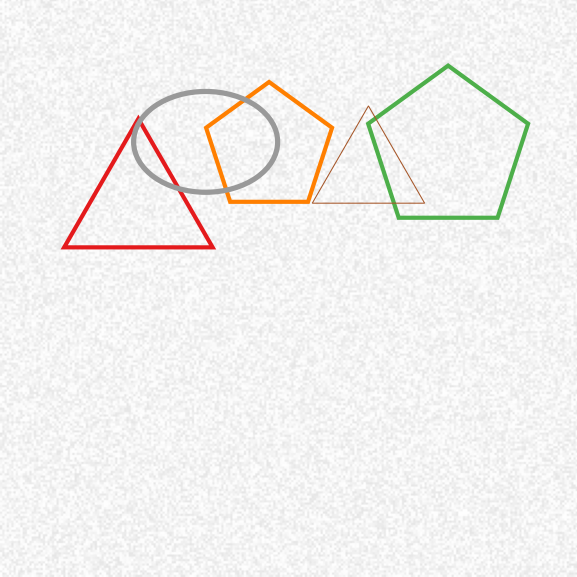[{"shape": "triangle", "thickness": 2, "radius": 0.74, "center": [0.24, 0.645]}, {"shape": "pentagon", "thickness": 2, "radius": 0.73, "center": [0.776, 0.74]}, {"shape": "pentagon", "thickness": 2, "radius": 0.57, "center": [0.466, 0.742]}, {"shape": "triangle", "thickness": 0.5, "radius": 0.56, "center": [0.638, 0.703]}, {"shape": "oval", "thickness": 2.5, "radius": 0.62, "center": [0.356, 0.753]}]